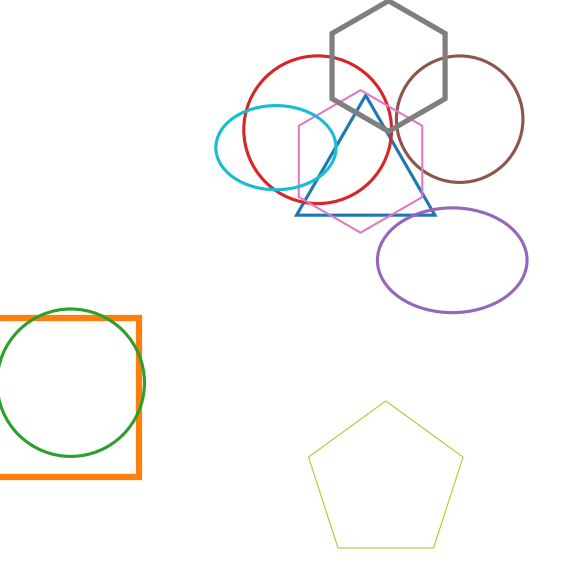[{"shape": "triangle", "thickness": 1.5, "radius": 0.69, "center": [0.633, 0.696]}, {"shape": "square", "thickness": 3, "radius": 0.69, "center": [0.104, 0.311]}, {"shape": "circle", "thickness": 1.5, "radius": 0.64, "center": [0.123, 0.336]}, {"shape": "circle", "thickness": 1.5, "radius": 0.64, "center": [0.55, 0.774]}, {"shape": "oval", "thickness": 1.5, "radius": 0.65, "center": [0.783, 0.548]}, {"shape": "circle", "thickness": 1.5, "radius": 0.55, "center": [0.796, 0.793]}, {"shape": "hexagon", "thickness": 1, "radius": 0.62, "center": [0.624, 0.72]}, {"shape": "hexagon", "thickness": 2.5, "radius": 0.57, "center": [0.673, 0.885]}, {"shape": "pentagon", "thickness": 0.5, "radius": 0.7, "center": [0.668, 0.164]}, {"shape": "oval", "thickness": 1.5, "radius": 0.52, "center": [0.478, 0.743]}]